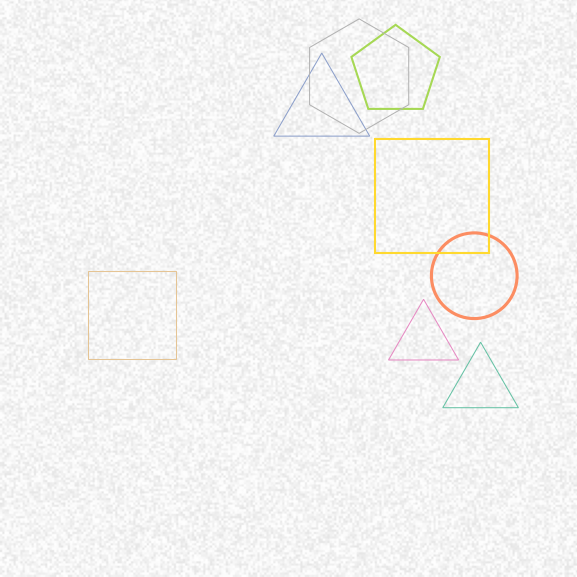[{"shape": "triangle", "thickness": 0.5, "radius": 0.38, "center": [0.832, 0.331]}, {"shape": "circle", "thickness": 1.5, "radius": 0.37, "center": [0.821, 0.522]}, {"shape": "triangle", "thickness": 0.5, "radius": 0.48, "center": [0.557, 0.811]}, {"shape": "triangle", "thickness": 0.5, "radius": 0.35, "center": [0.733, 0.411]}, {"shape": "pentagon", "thickness": 1, "radius": 0.4, "center": [0.685, 0.876]}, {"shape": "square", "thickness": 1, "radius": 0.49, "center": [0.749, 0.659]}, {"shape": "square", "thickness": 0.5, "radius": 0.38, "center": [0.229, 0.454]}, {"shape": "hexagon", "thickness": 0.5, "radius": 0.5, "center": [0.622, 0.867]}]